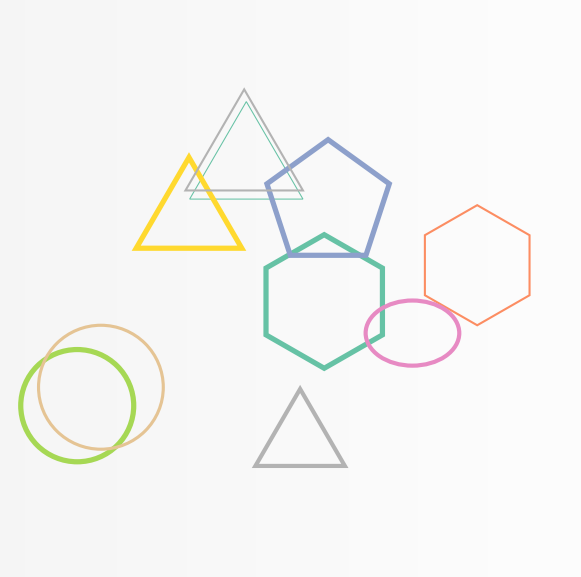[{"shape": "hexagon", "thickness": 2.5, "radius": 0.58, "center": [0.558, 0.477]}, {"shape": "triangle", "thickness": 0.5, "radius": 0.56, "center": [0.424, 0.711]}, {"shape": "hexagon", "thickness": 1, "radius": 0.52, "center": [0.821, 0.54]}, {"shape": "pentagon", "thickness": 2.5, "radius": 0.55, "center": [0.564, 0.647]}, {"shape": "oval", "thickness": 2, "radius": 0.4, "center": [0.71, 0.422]}, {"shape": "circle", "thickness": 2.5, "radius": 0.49, "center": [0.133, 0.297]}, {"shape": "triangle", "thickness": 2.5, "radius": 0.52, "center": [0.325, 0.622]}, {"shape": "circle", "thickness": 1.5, "radius": 0.54, "center": [0.174, 0.329]}, {"shape": "triangle", "thickness": 1, "radius": 0.58, "center": [0.42, 0.728]}, {"shape": "triangle", "thickness": 2, "radius": 0.44, "center": [0.516, 0.237]}]